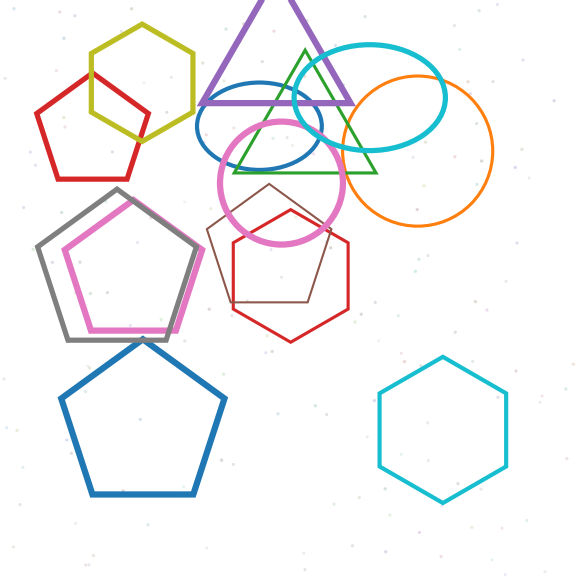[{"shape": "pentagon", "thickness": 3, "radius": 0.74, "center": [0.247, 0.263]}, {"shape": "oval", "thickness": 2, "radius": 0.54, "center": [0.449, 0.781]}, {"shape": "circle", "thickness": 1.5, "radius": 0.65, "center": [0.723, 0.738]}, {"shape": "triangle", "thickness": 1.5, "radius": 0.71, "center": [0.528, 0.771]}, {"shape": "hexagon", "thickness": 1.5, "radius": 0.57, "center": [0.503, 0.521]}, {"shape": "pentagon", "thickness": 2.5, "radius": 0.51, "center": [0.16, 0.771]}, {"shape": "triangle", "thickness": 3, "radius": 0.74, "center": [0.479, 0.895]}, {"shape": "pentagon", "thickness": 1, "radius": 0.57, "center": [0.466, 0.567]}, {"shape": "pentagon", "thickness": 3, "radius": 0.63, "center": [0.231, 0.528]}, {"shape": "circle", "thickness": 3, "radius": 0.53, "center": [0.487, 0.682]}, {"shape": "pentagon", "thickness": 2.5, "radius": 0.72, "center": [0.203, 0.527]}, {"shape": "hexagon", "thickness": 2.5, "radius": 0.51, "center": [0.246, 0.856]}, {"shape": "oval", "thickness": 2.5, "radius": 0.65, "center": [0.64, 0.83]}, {"shape": "hexagon", "thickness": 2, "radius": 0.63, "center": [0.767, 0.255]}]